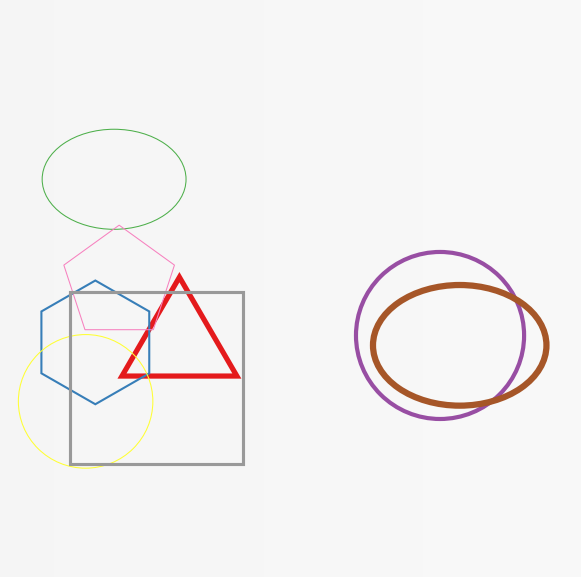[{"shape": "triangle", "thickness": 2.5, "radius": 0.57, "center": [0.309, 0.405]}, {"shape": "hexagon", "thickness": 1, "radius": 0.54, "center": [0.164, 0.406]}, {"shape": "oval", "thickness": 0.5, "radius": 0.62, "center": [0.196, 0.689]}, {"shape": "circle", "thickness": 2, "radius": 0.72, "center": [0.757, 0.418]}, {"shape": "circle", "thickness": 0.5, "radius": 0.58, "center": [0.147, 0.304]}, {"shape": "oval", "thickness": 3, "radius": 0.75, "center": [0.791, 0.401]}, {"shape": "pentagon", "thickness": 0.5, "radius": 0.5, "center": [0.205, 0.509]}, {"shape": "square", "thickness": 1.5, "radius": 0.74, "center": [0.269, 0.345]}]